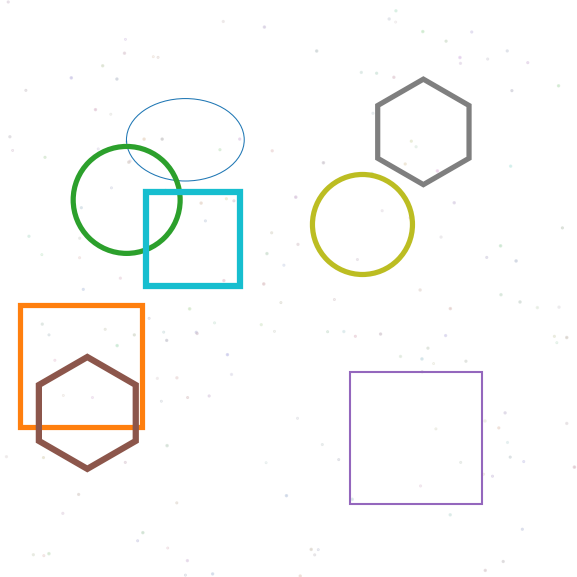[{"shape": "oval", "thickness": 0.5, "radius": 0.51, "center": [0.321, 0.757]}, {"shape": "square", "thickness": 2.5, "radius": 0.53, "center": [0.141, 0.366]}, {"shape": "circle", "thickness": 2.5, "radius": 0.46, "center": [0.219, 0.653]}, {"shape": "square", "thickness": 1, "radius": 0.57, "center": [0.721, 0.241]}, {"shape": "hexagon", "thickness": 3, "radius": 0.48, "center": [0.151, 0.284]}, {"shape": "hexagon", "thickness": 2.5, "radius": 0.46, "center": [0.733, 0.771]}, {"shape": "circle", "thickness": 2.5, "radius": 0.43, "center": [0.628, 0.61]}, {"shape": "square", "thickness": 3, "radius": 0.41, "center": [0.334, 0.586]}]